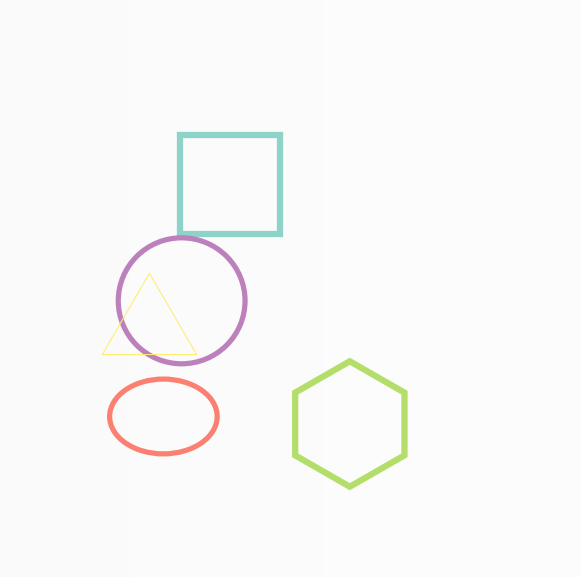[{"shape": "square", "thickness": 3, "radius": 0.43, "center": [0.396, 0.68]}, {"shape": "oval", "thickness": 2.5, "radius": 0.46, "center": [0.281, 0.278]}, {"shape": "hexagon", "thickness": 3, "radius": 0.54, "center": [0.602, 0.265]}, {"shape": "circle", "thickness": 2.5, "radius": 0.55, "center": [0.313, 0.478]}, {"shape": "triangle", "thickness": 0.5, "radius": 0.47, "center": [0.257, 0.432]}]